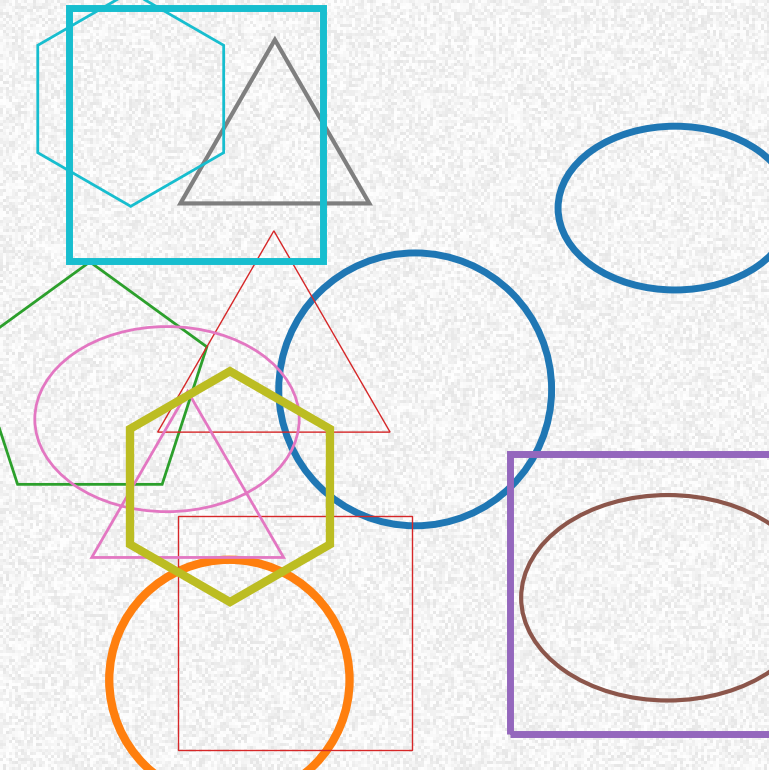[{"shape": "circle", "thickness": 2.5, "radius": 0.89, "center": [0.539, 0.494]}, {"shape": "oval", "thickness": 2.5, "radius": 0.76, "center": [0.877, 0.73]}, {"shape": "circle", "thickness": 3, "radius": 0.78, "center": [0.298, 0.117]}, {"shape": "pentagon", "thickness": 1, "radius": 0.8, "center": [0.117, 0.5]}, {"shape": "triangle", "thickness": 0.5, "radius": 0.87, "center": [0.356, 0.526]}, {"shape": "square", "thickness": 0.5, "radius": 0.76, "center": [0.383, 0.178]}, {"shape": "square", "thickness": 2.5, "radius": 0.91, "center": [0.844, 0.229]}, {"shape": "oval", "thickness": 1.5, "radius": 0.95, "center": [0.867, 0.224]}, {"shape": "oval", "thickness": 1, "radius": 0.86, "center": [0.217, 0.456]}, {"shape": "triangle", "thickness": 1, "radius": 0.72, "center": [0.244, 0.348]}, {"shape": "triangle", "thickness": 1.5, "radius": 0.71, "center": [0.357, 0.807]}, {"shape": "hexagon", "thickness": 3, "radius": 0.75, "center": [0.299, 0.368]}, {"shape": "square", "thickness": 2.5, "radius": 0.82, "center": [0.255, 0.825]}, {"shape": "hexagon", "thickness": 1, "radius": 0.7, "center": [0.17, 0.871]}]